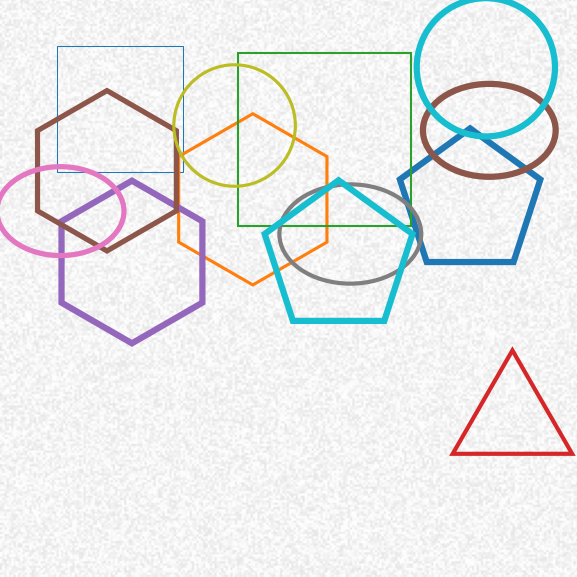[{"shape": "pentagon", "thickness": 3, "radius": 0.64, "center": [0.814, 0.649]}, {"shape": "square", "thickness": 0.5, "radius": 0.55, "center": [0.207, 0.81]}, {"shape": "hexagon", "thickness": 1.5, "radius": 0.74, "center": [0.438, 0.654]}, {"shape": "square", "thickness": 1, "radius": 0.75, "center": [0.562, 0.758]}, {"shape": "triangle", "thickness": 2, "radius": 0.6, "center": [0.887, 0.273]}, {"shape": "hexagon", "thickness": 3, "radius": 0.7, "center": [0.228, 0.545]}, {"shape": "hexagon", "thickness": 2.5, "radius": 0.69, "center": [0.185, 0.703]}, {"shape": "oval", "thickness": 3, "radius": 0.57, "center": [0.847, 0.773]}, {"shape": "oval", "thickness": 2.5, "radius": 0.55, "center": [0.105, 0.634]}, {"shape": "oval", "thickness": 2, "radius": 0.61, "center": [0.607, 0.594]}, {"shape": "circle", "thickness": 1.5, "radius": 0.53, "center": [0.406, 0.782]}, {"shape": "pentagon", "thickness": 3, "radius": 0.67, "center": [0.586, 0.552]}, {"shape": "circle", "thickness": 3, "radius": 0.6, "center": [0.841, 0.883]}]